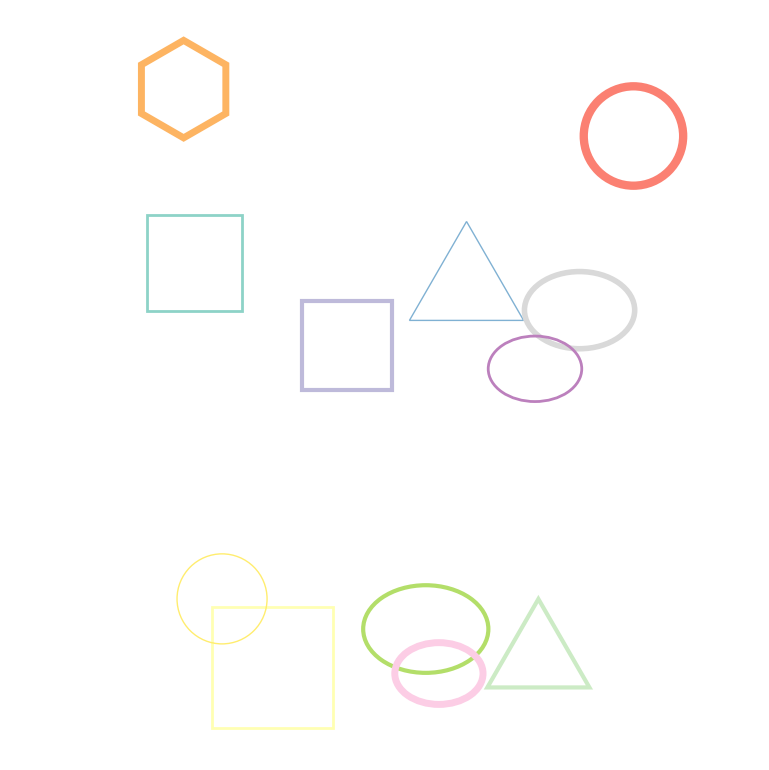[{"shape": "square", "thickness": 1, "radius": 0.31, "center": [0.253, 0.659]}, {"shape": "square", "thickness": 1, "radius": 0.39, "center": [0.354, 0.133]}, {"shape": "square", "thickness": 1.5, "radius": 0.29, "center": [0.451, 0.551]}, {"shape": "circle", "thickness": 3, "radius": 0.32, "center": [0.823, 0.823]}, {"shape": "triangle", "thickness": 0.5, "radius": 0.43, "center": [0.606, 0.627]}, {"shape": "hexagon", "thickness": 2.5, "radius": 0.32, "center": [0.238, 0.884]}, {"shape": "oval", "thickness": 1.5, "radius": 0.41, "center": [0.553, 0.183]}, {"shape": "oval", "thickness": 2.5, "radius": 0.29, "center": [0.57, 0.125]}, {"shape": "oval", "thickness": 2, "radius": 0.36, "center": [0.753, 0.597]}, {"shape": "oval", "thickness": 1, "radius": 0.3, "center": [0.695, 0.521]}, {"shape": "triangle", "thickness": 1.5, "radius": 0.38, "center": [0.699, 0.145]}, {"shape": "circle", "thickness": 0.5, "radius": 0.29, "center": [0.288, 0.222]}]